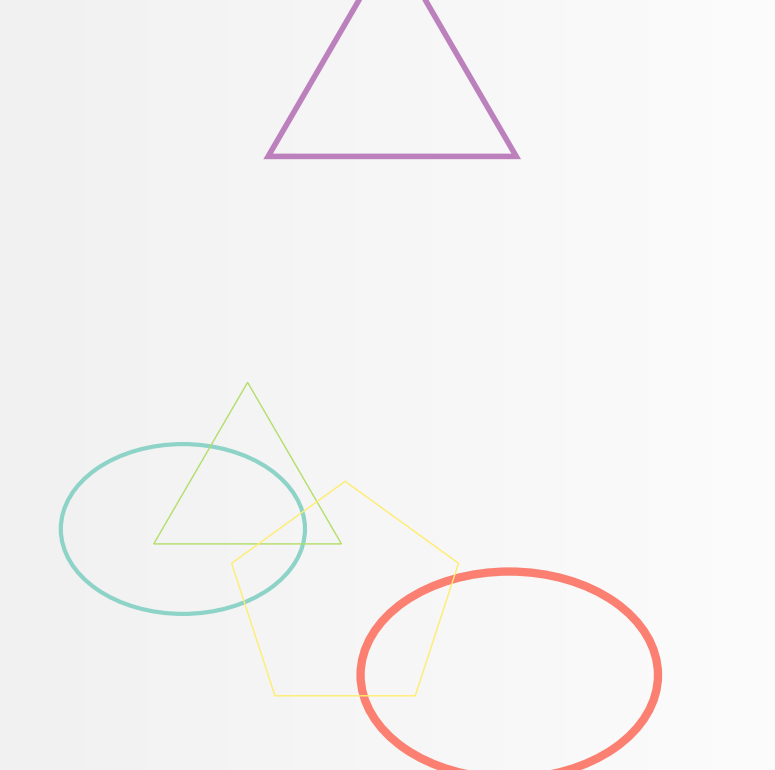[{"shape": "oval", "thickness": 1.5, "radius": 0.79, "center": [0.236, 0.313]}, {"shape": "oval", "thickness": 3, "radius": 0.96, "center": [0.657, 0.123]}, {"shape": "triangle", "thickness": 0.5, "radius": 0.7, "center": [0.319, 0.364]}, {"shape": "triangle", "thickness": 2, "radius": 0.92, "center": [0.506, 0.889]}, {"shape": "pentagon", "thickness": 0.5, "radius": 0.77, "center": [0.445, 0.221]}]